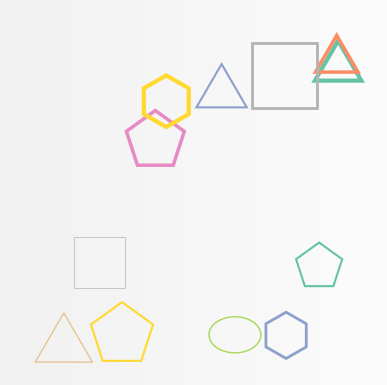[{"shape": "triangle", "thickness": 3, "radius": 0.35, "center": [0.873, 0.825]}, {"shape": "pentagon", "thickness": 1.5, "radius": 0.31, "center": [0.824, 0.307]}, {"shape": "triangle", "thickness": 2.5, "radius": 0.32, "center": [0.869, 0.844]}, {"shape": "triangle", "thickness": 1.5, "radius": 0.37, "center": [0.572, 0.759]}, {"shape": "hexagon", "thickness": 2, "radius": 0.3, "center": [0.738, 0.129]}, {"shape": "pentagon", "thickness": 2.5, "radius": 0.39, "center": [0.401, 0.634]}, {"shape": "oval", "thickness": 1, "radius": 0.33, "center": [0.606, 0.13]}, {"shape": "hexagon", "thickness": 3, "radius": 0.33, "center": [0.429, 0.737]}, {"shape": "pentagon", "thickness": 1.5, "radius": 0.42, "center": [0.315, 0.131]}, {"shape": "triangle", "thickness": 1, "radius": 0.43, "center": [0.165, 0.102]}, {"shape": "square", "thickness": 2, "radius": 0.42, "center": [0.734, 0.804]}, {"shape": "square", "thickness": 0.5, "radius": 0.33, "center": [0.256, 0.318]}]